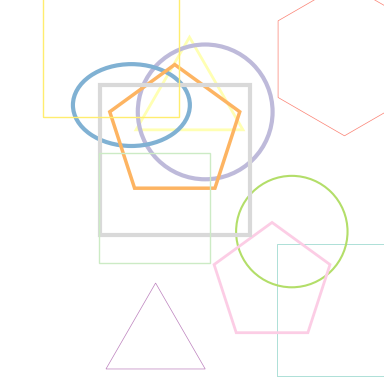[{"shape": "square", "thickness": 0.5, "radius": 0.86, "center": [0.892, 0.195]}, {"shape": "triangle", "thickness": 2, "radius": 0.8, "center": [0.492, 0.743]}, {"shape": "circle", "thickness": 3, "radius": 0.88, "center": [0.533, 0.709]}, {"shape": "hexagon", "thickness": 0.5, "radius": 1.0, "center": [0.895, 0.846]}, {"shape": "oval", "thickness": 3, "radius": 0.76, "center": [0.341, 0.727]}, {"shape": "pentagon", "thickness": 2.5, "radius": 0.89, "center": [0.454, 0.655]}, {"shape": "circle", "thickness": 1.5, "radius": 0.72, "center": [0.758, 0.399]}, {"shape": "pentagon", "thickness": 2, "radius": 0.79, "center": [0.707, 0.264]}, {"shape": "square", "thickness": 3, "radius": 0.98, "center": [0.455, 0.585]}, {"shape": "triangle", "thickness": 0.5, "radius": 0.74, "center": [0.404, 0.116]}, {"shape": "square", "thickness": 1, "radius": 0.72, "center": [0.401, 0.459]}, {"shape": "square", "thickness": 1, "radius": 0.89, "center": [0.287, 0.873]}]